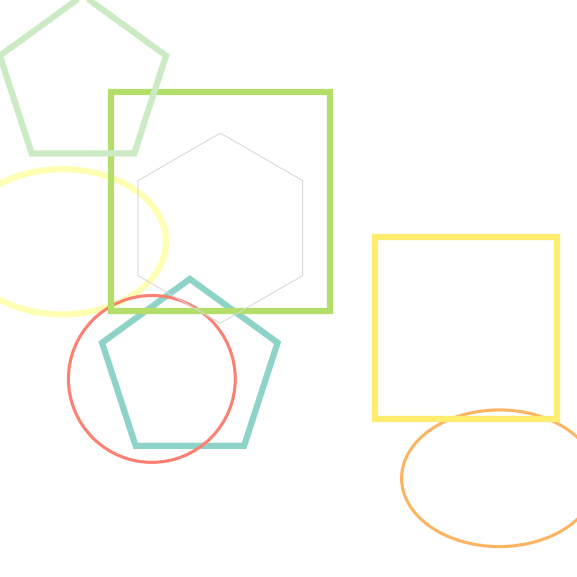[{"shape": "pentagon", "thickness": 3, "radius": 0.8, "center": [0.329, 0.356]}, {"shape": "oval", "thickness": 3, "radius": 0.9, "center": [0.108, 0.58]}, {"shape": "circle", "thickness": 1.5, "radius": 0.72, "center": [0.263, 0.343]}, {"shape": "oval", "thickness": 1.5, "radius": 0.85, "center": [0.864, 0.171]}, {"shape": "square", "thickness": 3, "radius": 0.95, "center": [0.382, 0.65]}, {"shape": "hexagon", "thickness": 0.5, "radius": 0.82, "center": [0.382, 0.604]}, {"shape": "pentagon", "thickness": 3, "radius": 0.76, "center": [0.144, 0.856]}, {"shape": "square", "thickness": 3, "radius": 0.79, "center": [0.806, 0.43]}]